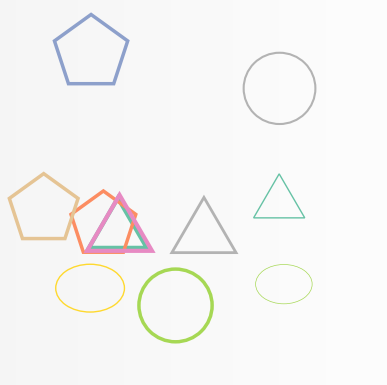[{"shape": "triangle", "thickness": 3, "radius": 0.43, "center": [0.304, 0.399]}, {"shape": "triangle", "thickness": 1, "radius": 0.38, "center": [0.72, 0.472]}, {"shape": "pentagon", "thickness": 2.5, "radius": 0.44, "center": [0.267, 0.416]}, {"shape": "pentagon", "thickness": 2.5, "radius": 0.5, "center": [0.235, 0.863]}, {"shape": "triangle", "thickness": 3, "radius": 0.48, "center": [0.308, 0.397]}, {"shape": "oval", "thickness": 0.5, "radius": 0.36, "center": [0.733, 0.262]}, {"shape": "circle", "thickness": 2.5, "radius": 0.47, "center": [0.453, 0.207]}, {"shape": "oval", "thickness": 1, "radius": 0.44, "center": [0.232, 0.252]}, {"shape": "pentagon", "thickness": 2.5, "radius": 0.47, "center": [0.113, 0.456]}, {"shape": "circle", "thickness": 1.5, "radius": 0.46, "center": [0.721, 0.77]}, {"shape": "triangle", "thickness": 2, "radius": 0.48, "center": [0.526, 0.392]}]